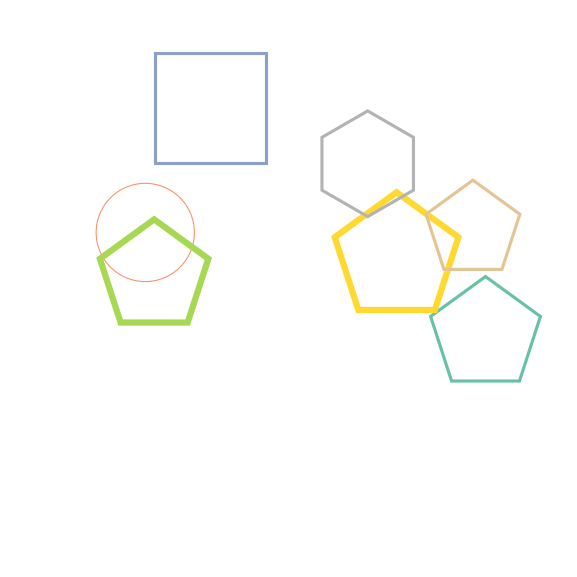[{"shape": "pentagon", "thickness": 1.5, "radius": 0.5, "center": [0.841, 0.42]}, {"shape": "circle", "thickness": 0.5, "radius": 0.43, "center": [0.252, 0.597]}, {"shape": "square", "thickness": 1.5, "radius": 0.48, "center": [0.364, 0.813]}, {"shape": "pentagon", "thickness": 3, "radius": 0.49, "center": [0.267, 0.521]}, {"shape": "pentagon", "thickness": 3, "radius": 0.56, "center": [0.687, 0.554]}, {"shape": "pentagon", "thickness": 1.5, "radius": 0.43, "center": [0.819, 0.602]}, {"shape": "hexagon", "thickness": 1.5, "radius": 0.46, "center": [0.637, 0.716]}]